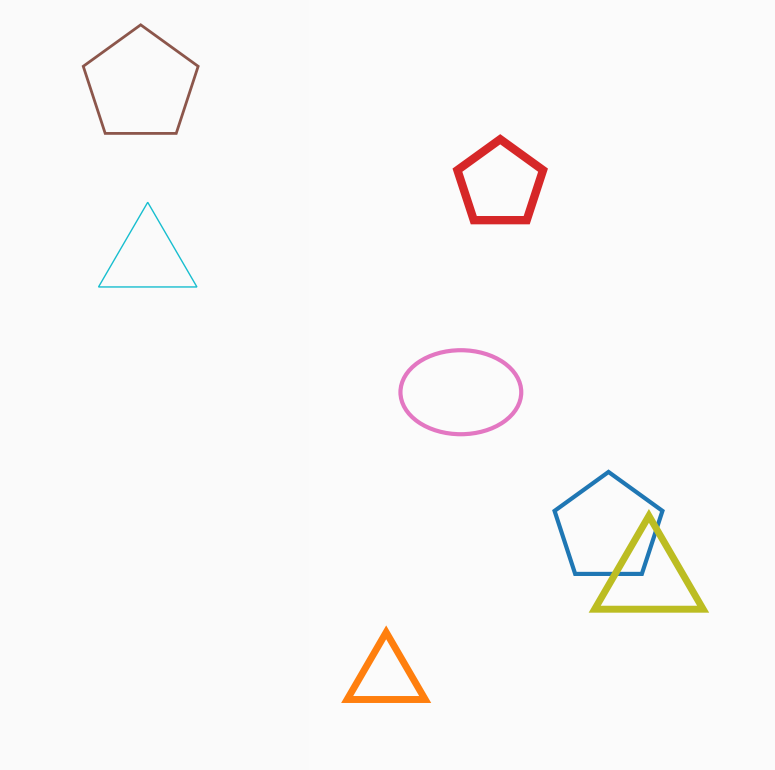[{"shape": "pentagon", "thickness": 1.5, "radius": 0.37, "center": [0.785, 0.314]}, {"shape": "triangle", "thickness": 2.5, "radius": 0.29, "center": [0.498, 0.121]}, {"shape": "pentagon", "thickness": 3, "radius": 0.29, "center": [0.645, 0.761]}, {"shape": "pentagon", "thickness": 1, "radius": 0.39, "center": [0.182, 0.89]}, {"shape": "oval", "thickness": 1.5, "radius": 0.39, "center": [0.595, 0.491]}, {"shape": "triangle", "thickness": 2.5, "radius": 0.4, "center": [0.837, 0.249]}, {"shape": "triangle", "thickness": 0.5, "radius": 0.37, "center": [0.191, 0.664]}]